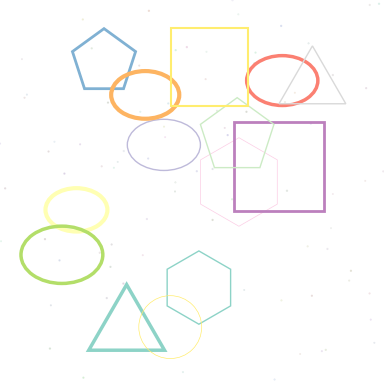[{"shape": "triangle", "thickness": 2.5, "radius": 0.57, "center": [0.329, 0.147]}, {"shape": "hexagon", "thickness": 1, "radius": 0.48, "center": [0.517, 0.253]}, {"shape": "oval", "thickness": 3, "radius": 0.4, "center": [0.199, 0.455]}, {"shape": "oval", "thickness": 1, "radius": 0.47, "center": [0.426, 0.624]}, {"shape": "oval", "thickness": 2.5, "radius": 0.46, "center": [0.733, 0.791]}, {"shape": "pentagon", "thickness": 2, "radius": 0.43, "center": [0.27, 0.839]}, {"shape": "oval", "thickness": 3, "radius": 0.44, "center": [0.377, 0.753]}, {"shape": "oval", "thickness": 2.5, "radius": 0.53, "center": [0.161, 0.338]}, {"shape": "hexagon", "thickness": 0.5, "radius": 0.58, "center": [0.621, 0.527]}, {"shape": "triangle", "thickness": 1, "radius": 0.5, "center": [0.811, 0.781]}, {"shape": "square", "thickness": 2, "radius": 0.58, "center": [0.725, 0.568]}, {"shape": "pentagon", "thickness": 1, "radius": 0.5, "center": [0.616, 0.646]}, {"shape": "circle", "thickness": 0.5, "radius": 0.41, "center": [0.442, 0.15]}, {"shape": "square", "thickness": 1.5, "radius": 0.51, "center": [0.544, 0.826]}]